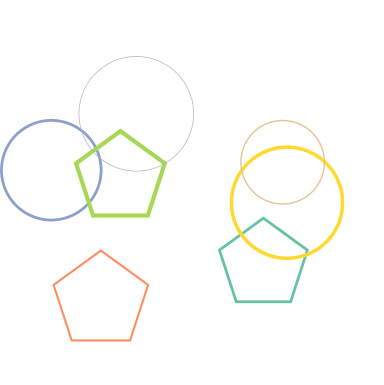[{"shape": "pentagon", "thickness": 2, "radius": 0.6, "center": [0.684, 0.313]}, {"shape": "pentagon", "thickness": 1.5, "radius": 0.65, "center": [0.262, 0.22]}, {"shape": "circle", "thickness": 2, "radius": 0.65, "center": [0.133, 0.558]}, {"shape": "pentagon", "thickness": 3, "radius": 0.61, "center": [0.313, 0.538]}, {"shape": "circle", "thickness": 2.5, "radius": 0.72, "center": [0.745, 0.474]}, {"shape": "circle", "thickness": 1, "radius": 0.54, "center": [0.734, 0.579]}, {"shape": "circle", "thickness": 0.5, "radius": 0.74, "center": [0.354, 0.704]}]